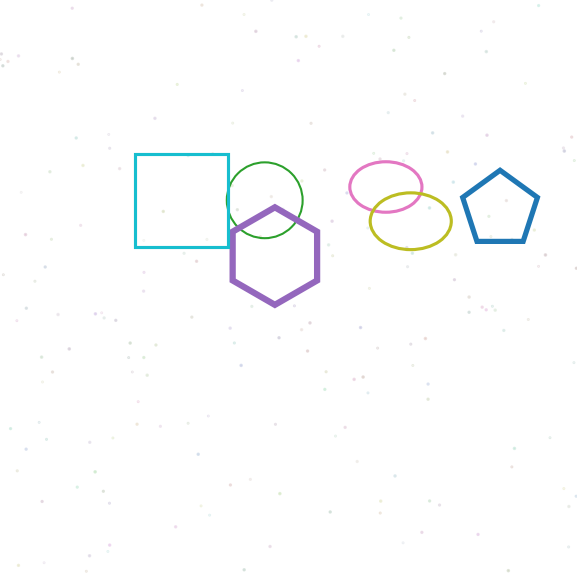[{"shape": "pentagon", "thickness": 2.5, "radius": 0.34, "center": [0.866, 0.636]}, {"shape": "circle", "thickness": 1, "radius": 0.33, "center": [0.458, 0.652]}, {"shape": "hexagon", "thickness": 3, "radius": 0.42, "center": [0.476, 0.556]}, {"shape": "oval", "thickness": 1.5, "radius": 0.31, "center": [0.668, 0.675]}, {"shape": "oval", "thickness": 1.5, "radius": 0.35, "center": [0.711, 0.616]}, {"shape": "square", "thickness": 1.5, "radius": 0.4, "center": [0.315, 0.652]}]